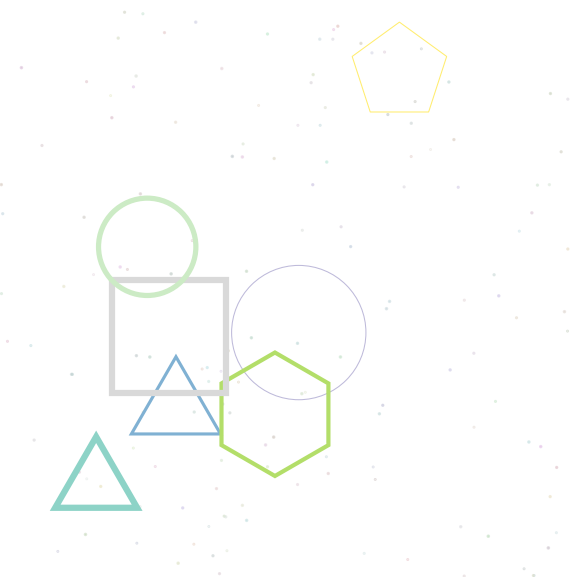[{"shape": "triangle", "thickness": 3, "radius": 0.41, "center": [0.167, 0.161]}, {"shape": "circle", "thickness": 0.5, "radius": 0.58, "center": [0.517, 0.423]}, {"shape": "triangle", "thickness": 1.5, "radius": 0.45, "center": [0.305, 0.292]}, {"shape": "hexagon", "thickness": 2, "radius": 0.53, "center": [0.476, 0.282]}, {"shape": "square", "thickness": 3, "radius": 0.49, "center": [0.293, 0.417]}, {"shape": "circle", "thickness": 2.5, "radius": 0.42, "center": [0.255, 0.572]}, {"shape": "pentagon", "thickness": 0.5, "radius": 0.43, "center": [0.692, 0.875]}]